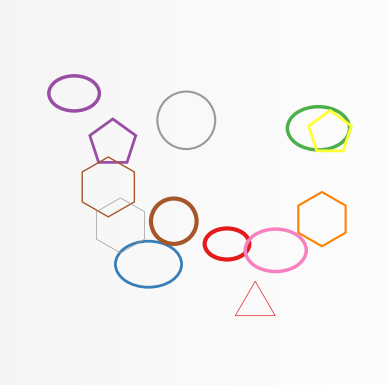[{"shape": "triangle", "thickness": 0.5, "radius": 0.3, "center": [0.659, 0.21]}, {"shape": "oval", "thickness": 3, "radius": 0.29, "center": [0.586, 0.366]}, {"shape": "oval", "thickness": 2, "radius": 0.43, "center": [0.383, 0.314]}, {"shape": "oval", "thickness": 2.5, "radius": 0.4, "center": [0.822, 0.667]}, {"shape": "pentagon", "thickness": 2, "radius": 0.31, "center": [0.291, 0.629]}, {"shape": "oval", "thickness": 2.5, "radius": 0.33, "center": [0.191, 0.757]}, {"shape": "hexagon", "thickness": 1.5, "radius": 0.35, "center": [0.831, 0.431]}, {"shape": "pentagon", "thickness": 2, "radius": 0.29, "center": [0.852, 0.655]}, {"shape": "circle", "thickness": 3, "radius": 0.29, "center": [0.449, 0.425]}, {"shape": "hexagon", "thickness": 1, "radius": 0.39, "center": [0.279, 0.514]}, {"shape": "oval", "thickness": 2.5, "radius": 0.39, "center": [0.712, 0.35]}, {"shape": "circle", "thickness": 1.5, "radius": 0.37, "center": [0.481, 0.688]}, {"shape": "hexagon", "thickness": 0.5, "radius": 0.36, "center": [0.311, 0.414]}]